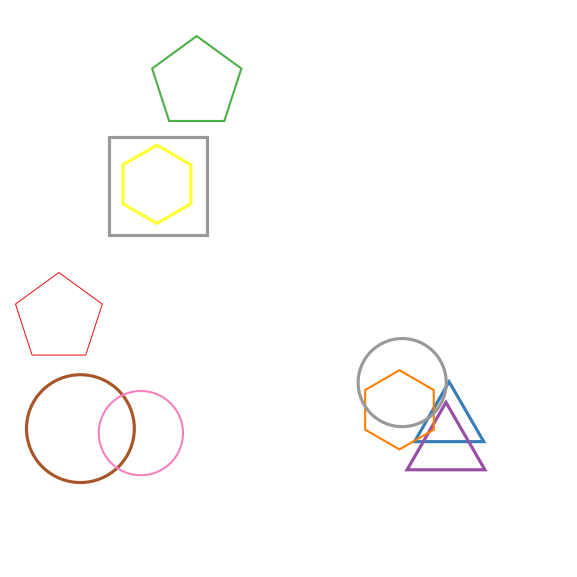[{"shape": "pentagon", "thickness": 0.5, "radius": 0.4, "center": [0.102, 0.448]}, {"shape": "triangle", "thickness": 1.5, "radius": 0.35, "center": [0.778, 0.269]}, {"shape": "pentagon", "thickness": 1, "radius": 0.41, "center": [0.341, 0.855]}, {"shape": "triangle", "thickness": 1.5, "radius": 0.39, "center": [0.772, 0.225]}, {"shape": "hexagon", "thickness": 1, "radius": 0.34, "center": [0.692, 0.289]}, {"shape": "hexagon", "thickness": 1.5, "radius": 0.34, "center": [0.272, 0.68]}, {"shape": "circle", "thickness": 1.5, "radius": 0.47, "center": [0.139, 0.257]}, {"shape": "circle", "thickness": 1, "radius": 0.36, "center": [0.244, 0.249]}, {"shape": "square", "thickness": 1.5, "radius": 0.42, "center": [0.273, 0.677]}, {"shape": "circle", "thickness": 1.5, "radius": 0.38, "center": [0.696, 0.337]}]